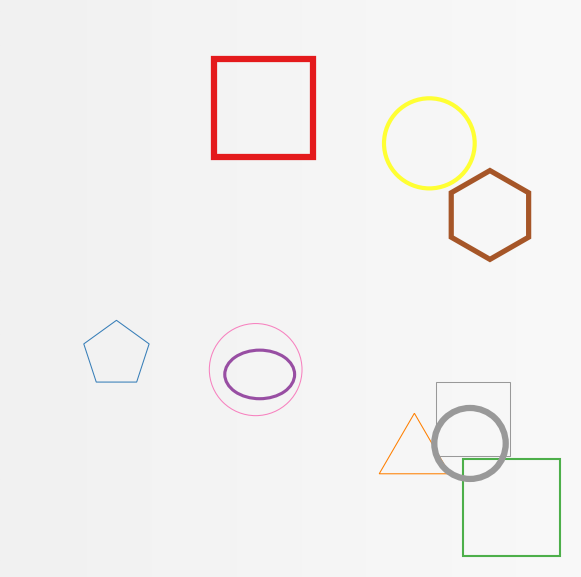[{"shape": "square", "thickness": 3, "radius": 0.43, "center": [0.454, 0.812]}, {"shape": "pentagon", "thickness": 0.5, "radius": 0.3, "center": [0.2, 0.385]}, {"shape": "square", "thickness": 1, "radius": 0.42, "center": [0.881, 0.12]}, {"shape": "oval", "thickness": 1.5, "radius": 0.3, "center": [0.447, 0.351]}, {"shape": "triangle", "thickness": 0.5, "radius": 0.35, "center": [0.713, 0.214]}, {"shape": "circle", "thickness": 2, "radius": 0.39, "center": [0.739, 0.751]}, {"shape": "hexagon", "thickness": 2.5, "radius": 0.38, "center": [0.843, 0.627]}, {"shape": "circle", "thickness": 0.5, "radius": 0.4, "center": [0.44, 0.359]}, {"shape": "circle", "thickness": 3, "radius": 0.31, "center": [0.809, 0.231]}, {"shape": "square", "thickness": 0.5, "radius": 0.32, "center": [0.814, 0.273]}]